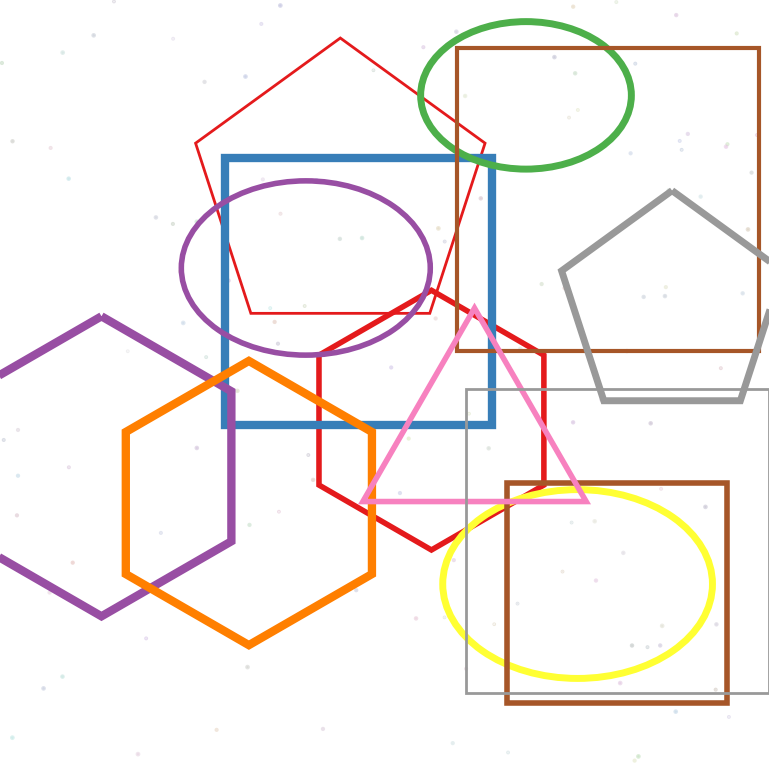[{"shape": "hexagon", "thickness": 2, "radius": 0.84, "center": [0.56, 0.454]}, {"shape": "pentagon", "thickness": 1, "radius": 0.99, "center": [0.442, 0.753]}, {"shape": "square", "thickness": 3, "radius": 0.87, "center": [0.466, 0.622]}, {"shape": "oval", "thickness": 2.5, "radius": 0.68, "center": [0.683, 0.876]}, {"shape": "oval", "thickness": 2, "radius": 0.81, "center": [0.397, 0.652]}, {"shape": "hexagon", "thickness": 3, "radius": 0.97, "center": [0.132, 0.394]}, {"shape": "hexagon", "thickness": 3, "radius": 0.92, "center": [0.323, 0.347]}, {"shape": "oval", "thickness": 2.5, "radius": 0.88, "center": [0.75, 0.242]}, {"shape": "square", "thickness": 2, "radius": 0.71, "center": [0.801, 0.23]}, {"shape": "square", "thickness": 1.5, "radius": 0.98, "center": [0.79, 0.741]}, {"shape": "triangle", "thickness": 2, "radius": 0.84, "center": [0.616, 0.432]}, {"shape": "square", "thickness": 1, "radius": 0.99, "center": [0.802, 0.297]}, {"shape": "pentagon", "thickness": 2.5, "radius": 0.75, "center": [0.873, 0.602]}]